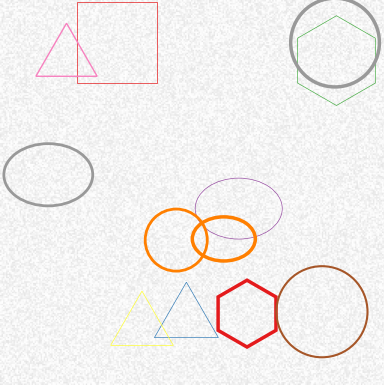[{"shape": "hexagon", "thickness": 2.5, "radius": 0.43, "center": [0.642, 0.185]}, {"shape": "square", "thickness": 0.5, "radius": 0.52, "center": [0.304, 0.889]}, {"shape": "triangle", "thickness": 0.5, "radius": 0.48, "center": [0.484, 0.171]}, {"shape": "hexagon", "thickness": 0.5, "radius": 0.58, "center": [0.874, 0.843]}, {"shape": "oval", "thickness": 0.5, "radius": 0.57, "center": [0.62, 0.458]}, {"shape": "oval", "thickness": 2.5, "radius": 0.41, "center": [0.581, 0.379]}, {"shape": "circle", "thickness": 2, "radius": 0.4, "center": [0.458, 0.376]}, {"shape": "triangle", "thickness": 0.5, "radius": 0.47, "center": [0.369, 0.15]}, {"shape": "circle", "thickness": 1.5, "radius": 0.59, "center": [0.836, 0.19]}, {"shape": "triangle", "thickness": 1, "radius": 0.46, "center": [0.173, 0.848]}, {"shape": "circle", "thickness": 2.5, "radius": 0.58, "center": [0.87, 0.889]}, {"shape": "oval", "thickness": 2, "radius": 0.58, "center": [0.125, 0.546]}]